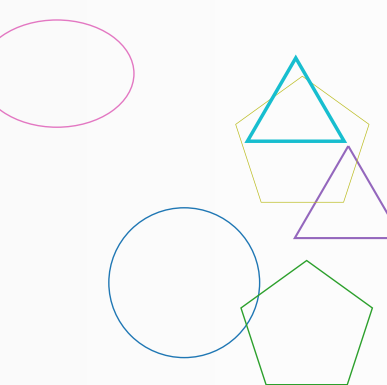[{"shape": "circle", "thickness": 1, "radius": 0.97, "center": [0.475, 0.266]}, {"shape": "pentagon", "thickness": 1, "radius": 0.89, "center": [0.791, 0.145]}, {"shape": "triangle", "thickness": 1.5, "radius": 0.8, "center": [0.899, 0.461]}, {"shape": "oval", "thickness": 1, "radius": 0.99, "center": [0.147, 0.809]}, {"shape": "pentagon", "thickness": 0.5, "radius": 0.9, "center": [0.78, 0.621]}, {"shape": "triangle", "thickness": 2.5, "radius": 0.72, "center": [0.763, 0.705]}]